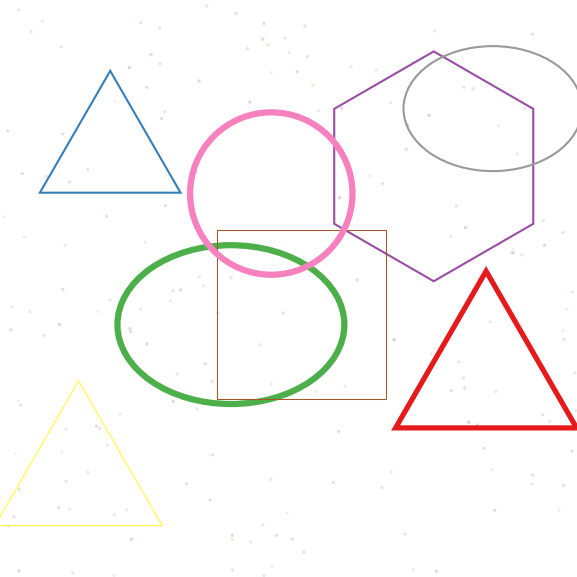[{"shape": "triangle", "thickness": 2.5, "radius": 0.9, "center": [0.842, 0.349]}, {"shape": "triangle", "thickness": 1, "radius": 0.7, "center": [0.191, 0.736]}, {"shape": "oval", "thickness": 3, "radius": 0.98, "center": [0.4, 0.437]}, {"shape": "hexagon", "thickness": 1, "radius": 0.99, "center": [0.751, 0.711]}, {"shape": "triangle", "thickness": 0.5, "radius": 0.84, "center": [0.136, 0.173]}, {"shape": "square", "thickness": 0.5, "radius": 0.73, "center": [0.521, 0.454]}, {"shape": "circle", "thickness": 3, "radius": 0.7, "center": [0.47, 0.664]}, {"shape": "oval", "thickness": 1, "radius": 0.77, "center": [0.853, 0.811]}]